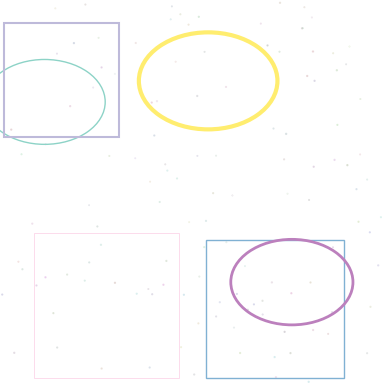[{"shape": "oval", "thickness": 1, "radius": 0.79, "center": [0.116, 0.735]}, {"shape": "square", "thickness": 1.5, "radius": 0.74, "center": [0.16, 0.792]}, {"shape": "square", "thickness": 1, "radius": 0.9, "center": [0.715, 0.198]}, {"shape": "square", "thickness": 0.5, "radius": 0.95, "center": [0.276, 0.206]}, {"shape": "oval", "thickness": 2, "radius": 0.79, "center": [0.758, 0.267]}, {"shape": "oval", "thickness": 3, "radius": 0.9, "center": [0.541, 0.79]}]